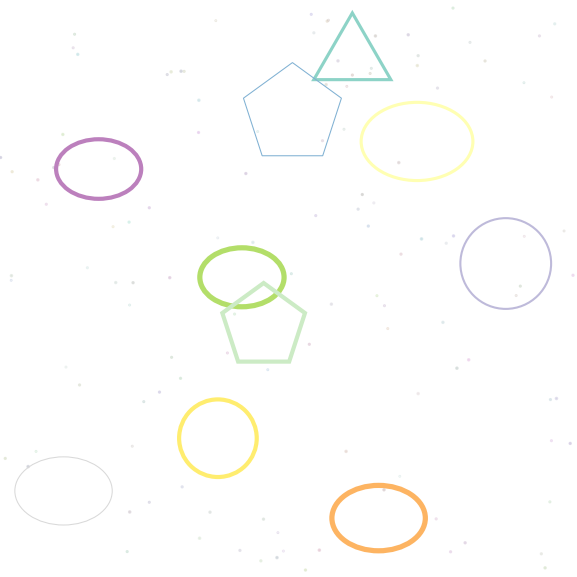[{"shape": "triangle", "thickness": 1.5, "radius": 0.38, "center": [0.61, 0.9]}, {"shape": "oval", "thickness": 1.5, "radius": 0.48, "center": [0.722, 0.754]}, {"shape": "circle", "thickness": 1, "radius": 0.39, "center": [0.876, 0.543]}, {"shape": "pentagon", "thickness": 0.5, "radius": 0.45, "center": [0.506, 0.802]}, {"shape": "oval", "thickness": 2.5, "radius": 0.4, "center": [0.656, 0.102]}, {"shape": "oval", "thickness": 2.5, "radius": 0.36, "center": [0.419, 0.519]}, {"shape": "oval", "thickness": 0.5, "radius": 0.42, "center": [0.11, 0.149]}, {"shape": "oval", "thickness": 2, "radius": 0.37, "center": [0.171, 0.706]}, {"shape": "pentagon", "thickness": 2, "radius": 0.38, "center": [0.457, 0.434]}, {"shape": "circle", "thickness": 2, "radius": 0.34, "center": [0.377, 0.24]}]